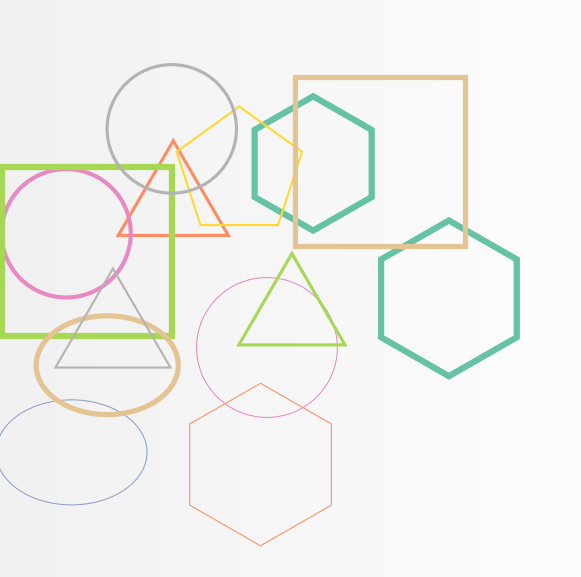[{"shape": "hexagon", "thickness": 3, "radius": 0.67, "center": [0.772, 0.483]}, {"shape": "hexagon", "thickness": 3, "radius": 0.58, "center": [0.539, 0.716]}, {"shape": "triangle", "thickness": 1.5, "radius": 0.55, "center": [0.298, 0.646]}, {"shape": "hexagon", "thickness": 0.5, "radius": 0.7, "center": [0.448, 0.195]}, {"shape": "oval", "thickness": 0.5, "radius": 0.65, "center": [0.123, 0.216]}, {"shape": "circle", "thickness": 2, "radius": 0.56, "center": [0.114, 0.595]}, {"shape": "circle", "thickness": 0.5, "radius": 0.61, "center": [0.459, 0.397]}, {"shape": "square", "thickness": 3, "radius": 0.73, "center": [0.15, 0.564]}, {"shape": "triangle", "thickness": 1.5, "radius": 0.53, "center": [0.502, 0.455]}, {"shape": "pentagon", "thickness": 1, "radius": 0.57, "center": [0.412, 0.701]}, {"shape": "square", "thickness": 2.5, "radius": 0.73, "center": [0.654, 0.72]}, {"shape": "oval", "thickness": 2.5, "radius": 0.61, "center": [0.184, 0.367]}, {"shape": "triangle", "thickness": 1, "radius": 0.57, "center": [0.194, 0.42]}, {"shape": "circle", "thickness": 1.5, "radius": 0.56, "center": [0.296, 0.776]}]